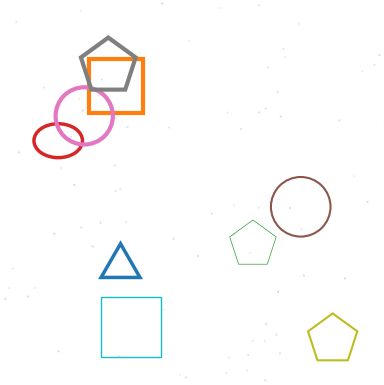[{"shape": "triangle", "thickness": 2.5, "radius": 0.29, "center": [0.313, 0.309]}, {"shape": "square", "thickness": 3, "radius": 0.35, "center": [0.302, 0.777]}, {"shape": "pentagon", "thickness": 0.5, "radius": 0.32, "center": [0.657, 0.365]}, {"shape": "oval", "thickness": 2.5, "radius": 0.31, "center": [0.151, 0.635]}, {"shape": "circle", "thickness": 1.5, "radius": 0.39, "center": [0.781, 0.463]}, {"shape": "circle", "thickness": 3, "radius": 0.37, "center": [0.219, 0.699]}, {"shape": "pentagon", "thickness": 3, "radius": 0.37, "center": [0.281, 0.828]}, {"shape": "pentagon", "thickness": 1.5, "radius": 0.34, "center": [0.864, 0.119]}, {"shape": "square", "thickness": 1, "radius": 0.39, "center": [0.339, 0.151]}]